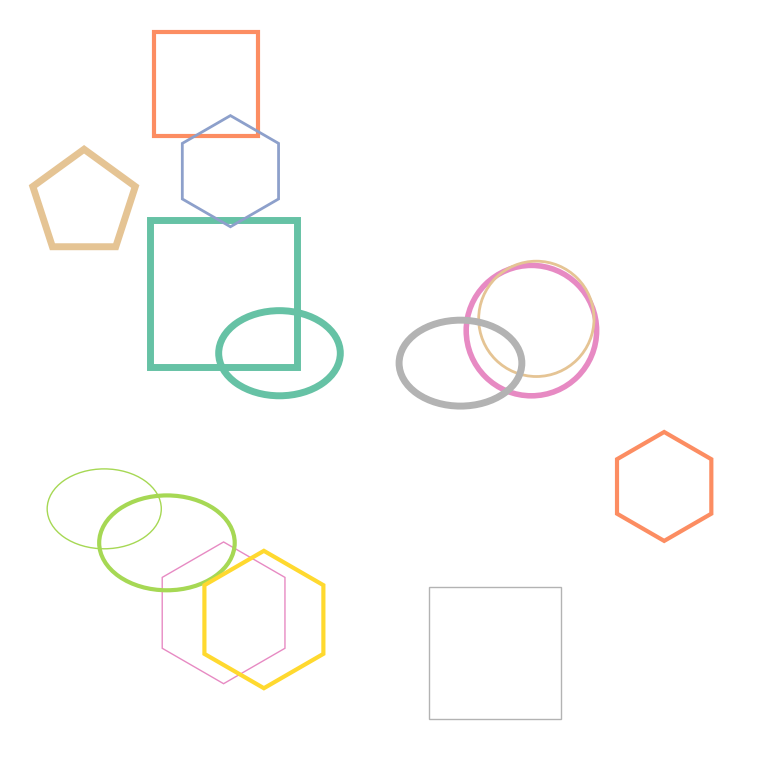[{"shape": "square", "thickness": 2.5, "radius": 0.48, "center": [0.29, 0.619]}, {"shape": "oval", "thickness": 2.5, "radius": 0.39, "center": [0.363, 0.541]}, {"shape": "hexagon", "thickness": 1.5, "radius": 0.35, "center": [0.863, 0.368]}, {"shape": "square", "thickness": 1.5, "radius": 0.34, "center": [0.268, 0.891]}, {"shape": "hexagon", "thickness": 1, "radius": 0.36, "center": [0.299, 0.778]}, {"shape": "circle", "thickness": 2, "radius": 0.42, "center": [0.69, 0.571]}, {"shape": "hexagon", "thickness": 0.5, "radius": 0.46, "center": [0.29, 0.204]}, {"shape": "oval", "thickness": 0.5, "radius": 0.37, "center": [0.135, 0.339]}, {"shape": "oval", "thickness": 1.5, "radius": 0.44, "center": [0.217, 0.295]}, {"shape": "hexagon", "thickness": 1.5, "radius": 0.45, "center": [0.343, 0.195]}, {"shape": "pentagon", "thickness": 2.5, "radius": 0.35, "center": [0.109, 0.736]}, {"shape": "circle", "thickness": 1, "radius": 0.37, "center": [0.697, 0.586]}, {"shape": "square", "thickness": 0.5, "radius": 0.43, "center": [0.643, 0.152]}, {"shape": "oval", "thickness": 2.5, "radius": 0.4, "center": [0.598, 0.528]}]